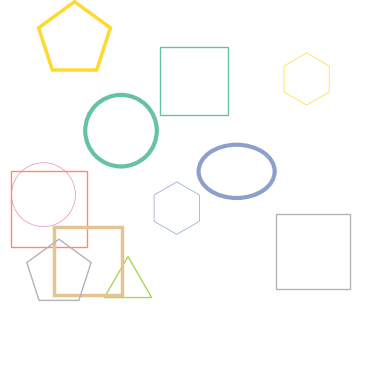[{"shape": "circle", "thickness": 3, "radius": 0.46, "center": [0.314, 0.661]}, {"shape": "square", "thickness": 1, "radius": 0.44, "center": [0.504, 0.789]}, {"shape": "square", "thickness": 1, "radius": 0.5, "center": [0.128, 0.456]}, {"shape": "hexagon", "thickness": 0.5, "radius": 0.34, "center": [0.459, 0.459]}, {"shape": "oval", "thickness": 3, "radius": 0.49, "center": [0.615, 0.555]}, {"shape": "circle", "thickness": 0.5, "radius": 0.42, "center": [0.113, 0.494]}, {"shape": "triangle", "thickness": 1, "radius": 0.35, "center": [0.332, 0.263]}, {"shape": "hexagon", "thickness": 0.5, "radius": 0.34, "center": [0.796, 0.795]}, {"shape": "pentagon", "thickness": 2.5, "radius": 0.49, "center": [0.194, 0.898]}, {"shape": "square", "thickness": 2.5, "radius": 0.44, "center": [0.228, 0.323]}, {"shape": "square", "thickness": 1, "radius": 0.48, "center": [0.813, 0.347]}, {"shape": "pentagon", "thickness": 1, "radius": 0.44, "center": [0.153, 0.291]}]